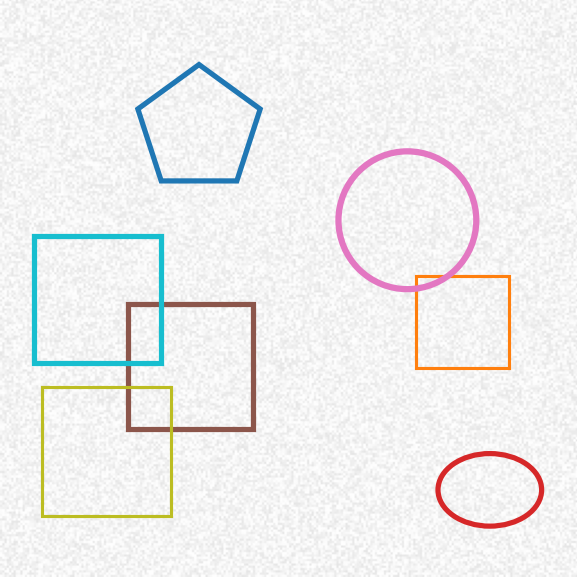[{"shape": "pentagon", "thickness": 2.5, "radius": 0.56, "center": [0.345, 0.776]}, {"shape": "square", "thickness": 1.5, "radius": 0.4, "center": [0.801, 0.442]}, {"shape": "oval", "thickness": 2.5, "radius": 0.45, "center": [0.848, 0.151]}, {"shape": "square", "thickness": 2.5, "radius": 0.54, "center": [0.329, 0.364]}, {"shape": "circle", "thickness": 3, "radius": 0.6, "center": [0.705, 0.618]}, {"shape": "square", "thickness": 1.5, "radius": 0.56, "center": [0.184, 0.218]}, {"shape": "square", "thickness": 2.5, "radius": 0.55, "center": [0.169, 0.481]}]